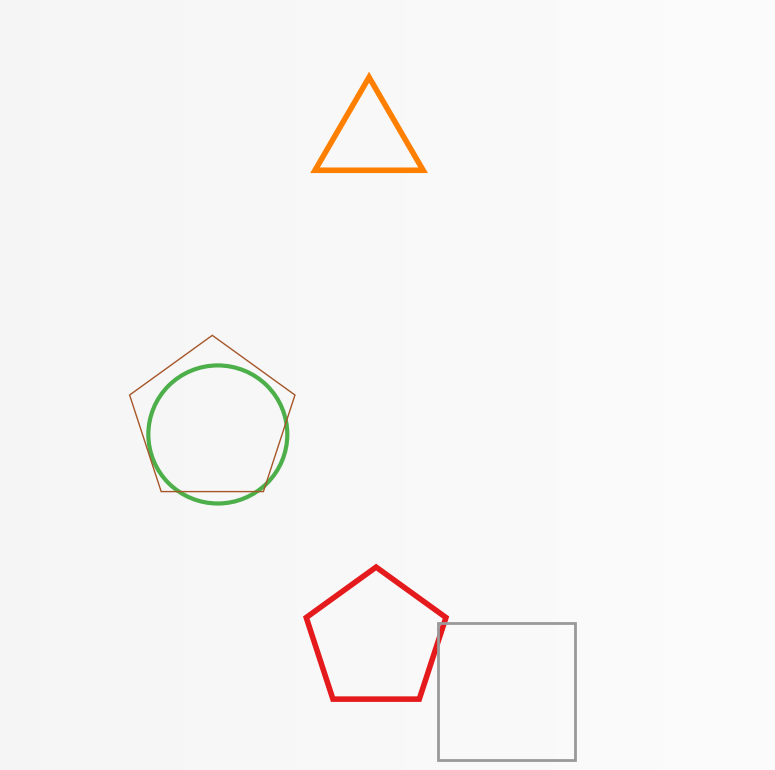[{"shape": "pentagon", "thickness": 2, "radius": 0.47, "center": [0.485, 0.169]}, {"shape": "circle", "thickness": 1.5, "radius": 0.45, "center": [0.281, 0.436]}, {"shape": "triangle", "thickness": 2, "radius": 0.4, "center": [0.476, 0.819]}, {"shape": "pentagon", "thickness": 0.5, "radius": 0.56, "center": [0.274, 0.452]}, {"shape": "square", "thickness": 1, "radius": 0.44, "center": [0.653, 0.102]}]